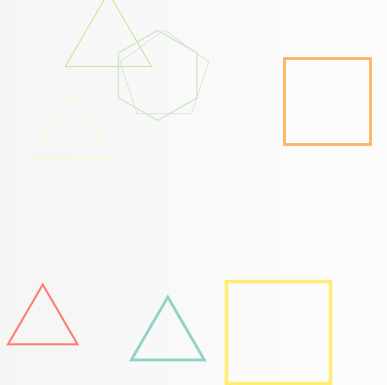[{"shape": "triangle", "thickness": 2, "radius": 0.54, "center": [0.433, 0.12]}, {"shape": "triangle", "thickness": 0.5, "radius": 0.58, "center": [0.186, 0.645]}, {"shape": "triangle", "thickness": 1.5, "radius": 0.52, "center": [0.11, 0.157]}, {"shape": "square", "thickness": 2, "radius": 0.56, "center": [0.845, 0.737]}, {"shape": "triangle", "thickness": 0.5, "radius": 0.64, "center": [0.28, 0.891]}, {"shape": "pentagon", "thickness": 0.5, "radius": 0.6, "center": [0.424, 0.802]}, {"shape": "hexagon", "thickness": 1, "radius": 0.58, "center": [0.407, 0.804]}, {"shape": "square", "thickness": 2.5, "radius": 0.67, "center": [0.718, 0.138]}]